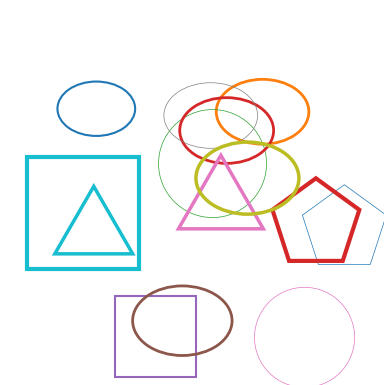[{"shape": "pentagon", "thickness": 0.5, "radius": 0.57, "center": [0.894, 0.406]}, {"shape": "oval", "thickness": 1.5, "radius": 0.5, "center": [0.25, 0.718]}, {"shape": "oval", "thickness": 2, "radius": 0.6, "center": [0.682, 0.71]}, {"shape": "circle", "thickness": 0.5, "radius": 0.7, "center": [0.552, 0.575]}, {"shape": "pentagon", "thickness": 3, "radius": 0.59, "center": [0.82, 0.418]}, {"shape": "oval", "thickness": 2, "radius": 0.61, "center": [0.589, 0.661]}, {"shape": "square", "thickness": 1.5, "radius": 0.52, "center": [0.405, 0.126]}, {"shape": "oval", "thickness": 2, "radius": 0.65, "center": [0.474, 0.167]}, {"shape": "circle", "thickness": 0.5, "radius": 0.65, "center": [0.791, 0.124]}, {"shape": "triangle", "thickness": 2.5, "radius": 0.64, "center": [0.574, 0.469]}, {"shape": "oval", "thickness": 0.5, "radius": 0.61, "center": [0.547, 0.7]}, {"shape": "oval", "thickness": 2.5, "radius": 0.67, "center": [0.643, 0.537]}, {"shape": "square", "thickness": 3, "radius": 0.73, "center": [0.215, 0.447]}, {"shape": "triangle", "thickness": 2.5, "radius": 0.58, "center": [0.243, 0.399]}]